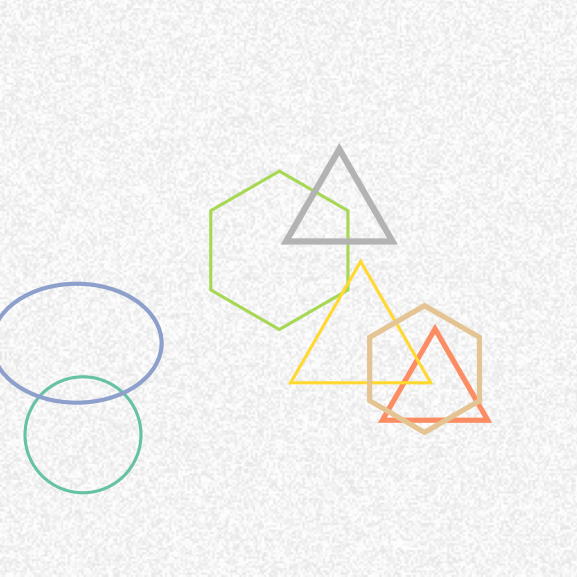[{"shape": "circle", "thickness": 1.5, "radius": 0.5, "center": [0.144, 0.246]}, {"shape": "triangle", "thickness": 2.5, "radius": 0.53, "center": [0.753, 0.324]}, {"shape": "oval", "thickness": 2, "radius": 0.74, "center": [0.133, 0.405]}, {"shape": "hexagon", "thickness": 1.5, "radius": 0.69, "center": [0.484, 0.566]}, {"shape": "triangle", "thickness": 1.5, "radius": 0.7, "center": [0.625, 0.406]}, {"shape": "hexagon", "thickness": 2.5, "radius": 0.55, "center": [0.735, 0.36]}, {"shape": "triangle", "thickness": 3, "radius": 0.53, "center": [0.588, 0.634]}]